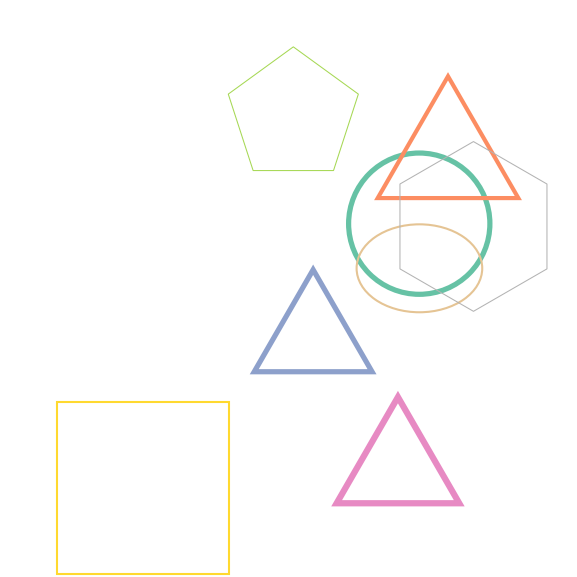[{"shape": "circle", "thickness": 2.5, "radius": 0.61, "center": [0.726, 0.612]}, {"shape": "triangle", "thickness": 2, "radius": 0.7, "center": [0.776, 0.726]}, {"shape": "triangle", "thickness": 2.5, "radius": 0.59, "center": [0.542, 0.414]}, {"shape": "triangle", "thickness": 3, "radius": 0.61, "center": [0.689, 0.189]}, {"shape": "pentagon", "thickness": 0.5, "radius": 0.59, "center": [0.508, 0.8]}, {"shape": "square", "thickness": 1, "radius": 0.75, "center": [0.247, 0.154]}, {"shape": "oval", "thickness": 1, "radius": 0.54, "center": [0.726, 0.535]}, {"shape": "hexagon", "thickness": 0.5, "radius": 0.73, "center": [0.82, 0.607]}]